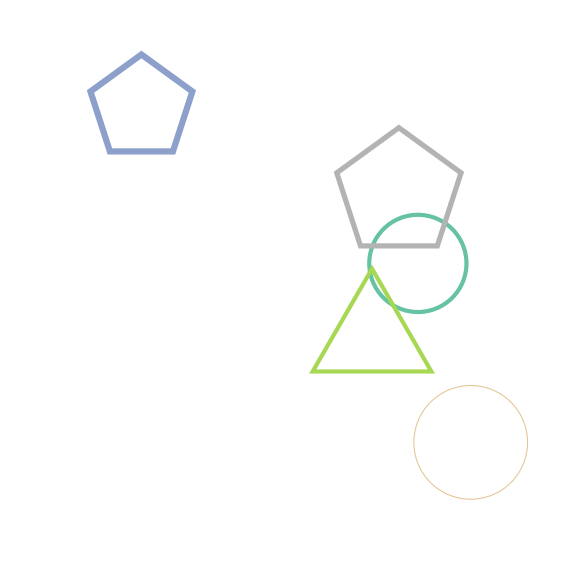[{"shape": "circle", "thickness": 2, "radius": 0.42, "center": [0.724, 0.543]}, {"shape": "pentagon", "thickness": 3, "radius": 0.46, "center": [0.245, 0.812]}, {"shape": "triangle", "thickness": 2, "radius": 0.59, "center": [0.644, 0.415]}, {"shape": "circle", "thickness": 0.5, "radius": 0.49, "center": [0.815, 0.233]}, {"shape": "pentagon", "thickness": 2.5, "radius": 0.57, "center": [0.691, 0.665]}]